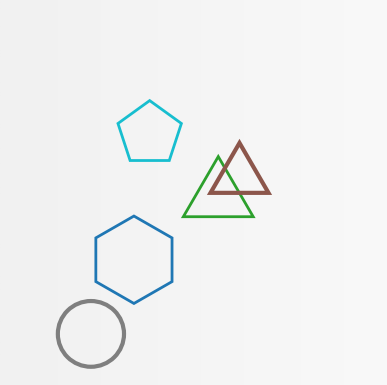[{"shape": "hexagon", "thickness": 2, "radius": 0.57, "center": [0.346, 0.325]}, {"shape": "triangle", "thickness": 2, "radius": 0.52, "center": [0.563, 0.489]}, {"shape": "triangle", "thickness": 3, "radius": 0.43, "center": [0.618, 0.542]}, {"shape": "circle", "thickness": 3, "radius": 0.43, "center": [0.235, 0.133]}, {"shape": "pentagon", "thickness": 2, "radius": 0.43, "center": [0.386, 0.653]}]